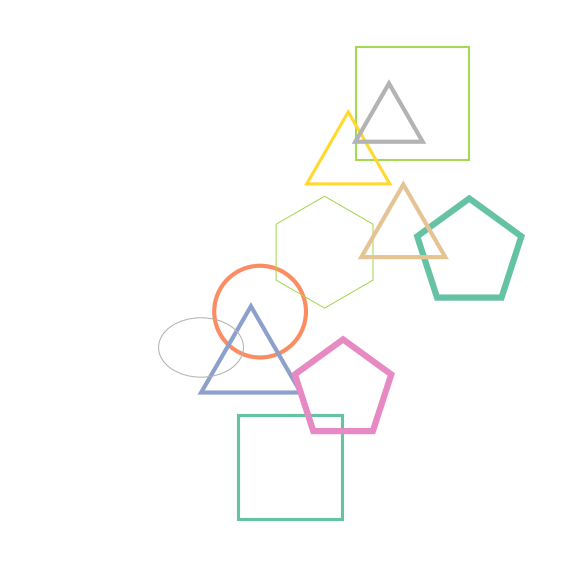[{"shape": "square", "thickness": 1.5, "radius": 0.45, "center": [0.503, 0.191]}, {"shape": "pentagon", "thickness": 3, "radius": 0.47, "center": [0.813, 0.561]}, {"shape": "circle", "thickness": 2, "radius": 0.4, "center": [0.45, 0.46]}, {"shape": "triangle", "thickness": 2, "radius": 0.5, "center": [0.435, 0.369]}, {"shape": "pentagon", "thickness": 3, "radius": 0.44, "center": [0.594, 0.324]}, {"shape": "hexagon", "thickness": 0.5, "radius": 0.48, "center": [0.562, 0.562]}, {"shape": "square", "thickness": 1, "radius": 0.49, "center": [0.714, 0.82]}, {"shape": "triangle", "thickness": 1.5, "radius": 0.42, "center": [0.603, 0.722]}, {"shape": "triangle", "thickness": 2, "radius": 0.42, "center": [0.698, 0.596]}, {"shape": "oval", "thickness": 0.5, "radius": 0.37, "center": [0.348, 0.397]}, {"shape": "triangle", "thickness": 2, "radius": 0.34, "center": [0.674, 0.787]}]